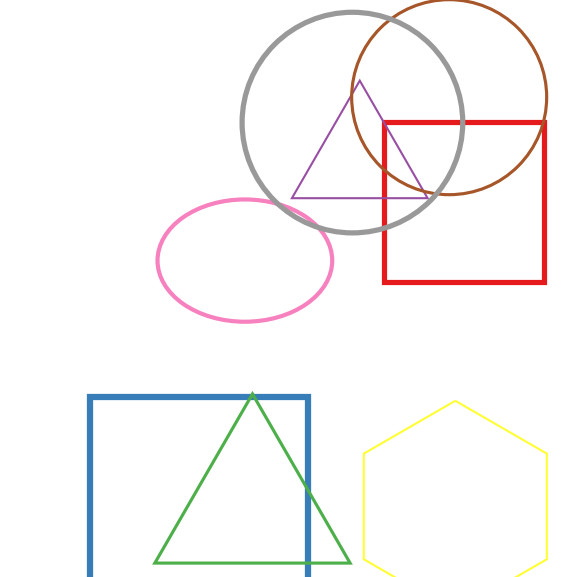[{"shape": "square", "thickness": 2.5, "radius": 0.69, "center": [0.803, 0.649]}, {"shape": "square", "thickness": 3, "radius": 0.94, "center": [0.344, 0.123]}, {"shape": "triangle", "thickness": 1.5, "radius": 0.98, "center": [0.437, 0.122]}, {"shape": "triangle", "thickness": 1, "radius": 0.68, "center": [0.623, 0.724]}, {"shape": "hexagon", "thickness": 1, "radius": 0.91, "center": [0.788, 0.122]}, {"shape": "circle", "thickness": 1.5, "radius": 0.84, "center": [0.778, 0.831]}, {"shape": "oval", "thickness": 2, "radius": 0.76, "center": [0.424, 0.548]}, {"shape": "circle", "thickness": 2.5, "radius": 0.96, "center": [0.61, 0.787]}]